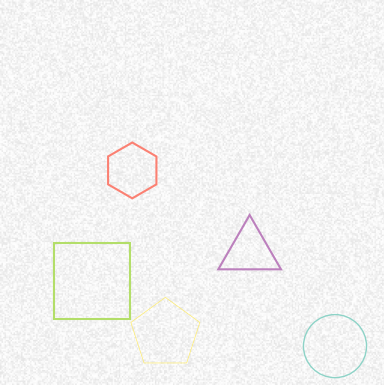[{"shape": "circle", "thickness": 1, "radius": 0.41, "center": [0.87, 0.101]}, {"shape": "hexagon", "thickness": 1.5, "radius": 0.36, "center": [0.344, 0.557]}, {"shape": "square", "thickness": 1.5, "radius": 0.49, "center": [0.238, 0.271]}, {"shape": "triangle", "thickness": 1.5, "radius": 0.47, "center": [0.648, 0.347]}, {"shape": "pentagon", "thickness": 0.5, "radius": 0.47, "center": [0.429, 0.133]}]